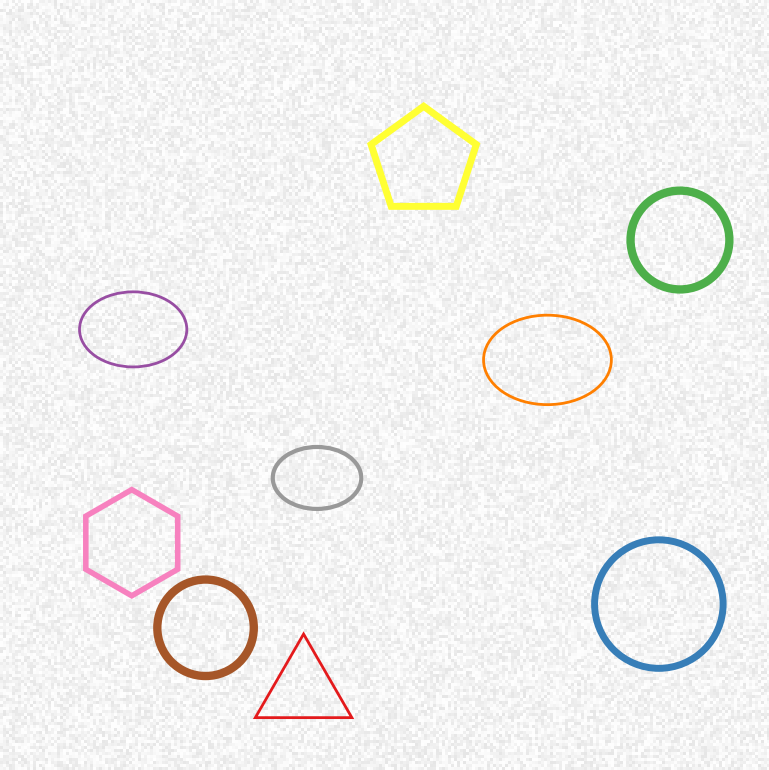[{"shape": "triangle", "thickness": 1, "radius": 0.36, "center": [0.394, 0.104]}, {"shape": "circle", "thickness": 2.5, "radius": 0.42, "center": [0.856, 0.215]}, {"shape": "circle", "thickness": 3, "radius": 0.32, "center": [0.883, 0.688]}, {"shape": "oval", "thickness": 1, "radius": 0.35, "center": [0.173, 0.572]}, {"shape": "oval", "thickness": 1, "radius": 0.41, "center": [0.711, 0.533]}, {"shape": "pentagon", "thickness": 2.5, "radius": 0.36, "center": [0.55, 0.79]}, {"shape": "circle", "thickness": 3, "radius": 0.31, "center": [0.267, 0.185]}, {"shape": "hexagon", "thickness": 2, "radius": 0.34, "center": [0.171, 0.295]}, {"shape": "oval", "thickness": 1.5, "radius": 0.29, "center": [0.412, 0.379]}]